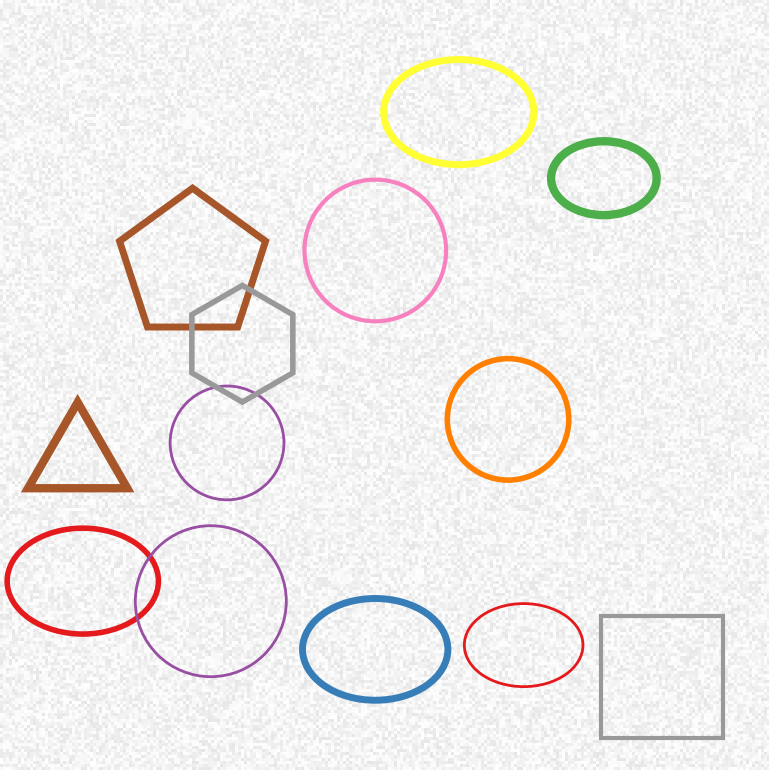[{"shape": "oval", "thickness": 1, "radius": 0.39, "center": [0.68, 0.162]}, {"shape": "oval", "thickness": 2, "radius": 0.49, "center": [0.108, 0.245]}, {"shape": "oval", "thickness": 2.5, "radius": 0.47, "center": [0.487, 0.157]}, {"shape": "oval", "thickness": 3, "radius": 0.34, "center": [0.784, 0.769]}, {"shape": "circle", "thickness": 1, "radius": 0.37, "center": [0.295, 0.425]}, {"shape": "circle", "thickness": 1, "radius": 0.49, "center": [0.274, 0.219]}, {"shape": "circle", "thickness": 2, "radius": 0.39, "center": [0.66, 0.455]}, {"shape": "oval", "thickness": 2.5, "radius": 0.49, "center": [0.596, 0.854]}, {"shape": "triangle", "thickness": 3, "radius": 0.37, "center": [0.101, 0.403]}, {"shape": "pentagon", "thickness": 2.5, "radius": 0.5, "center": [0.25, 0.656]}, {"shape": "circle", "thickness": 1.5, "radius": 0.46, "center": [0.487, 0.675]}, {"shape": "square", "thickness": 1.5, "radius": 0.4, "center": [0.86, 0.121]}, {"shape": "hexagon", "thickness": 2, "radius": 0.38, "center": [0.315, 0.554]}]